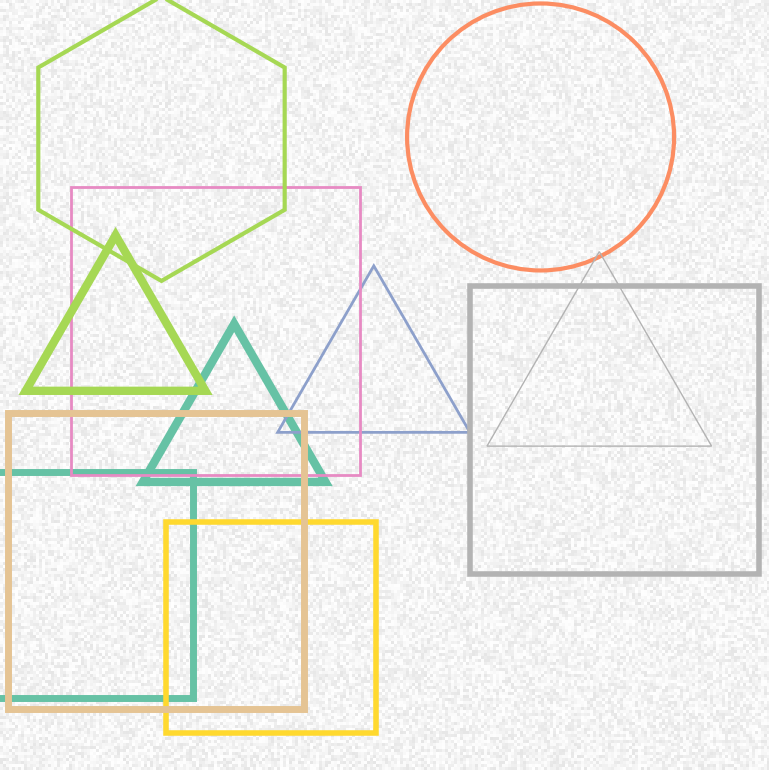[{"shape": "square", "thickness": 2.5, "radius": 0.73, "center": [0.104, 0.24]}, {"shape": "triangle", "thickness": 3, "radius": 0.68, "center": [0.304, 0.443]}, {"shape": "circle", "thickness": 1.5, "radius": 0.87, "center": [0.702, 0.822]}, {"shape": "triangle", "thickness": 1, "radius": 0.72, "center": [0.485, 0.511]}, {"shape": "square", "thickness": 1, "radius": 0.94, "center": [0.28, 0.57]}, {"shape": "triangle", "thickness": 3, "radius": 0.67, "center": [0.15, 0.56]}, {"shape": "hexagon", "thickness": 1.5, "radius": 0.92, "center": [0.21, 0.82]}, {"shape": "square", "thickness": 2, "radius": 0.68, "center": [0.352, 0.185]}, {"shape": "square", "thickness": 2.5, "radius": 0.96, "center": [0.203, 0.272]}, {"shape": "square", "thickness": 2, "radius": 0.94, "center": [0.798, 0.442]}, {"shape": "triangle", "thickness": 0.5, "radius": 0.84, "center": [0.778, 0.505]}]